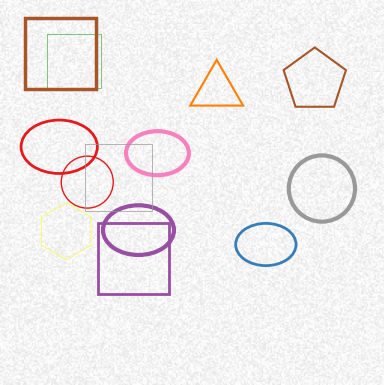[{"shape": "oval", "thickness": 2, "radius": 0.5, "center": [0.154, 0.619]}, {"shape": "circle", "thickness": 1, "radius": 0.34, "center": [0.227, 0.527]}, {"shape": "oval", "thickness": 2, "radius": 0.39, "center": [0.691, 0.365]}, {"shape": "square", "thickness": 0.5, "radius": 0.35, "center": [0.192, 0.841]}, {"shape": "square", "thickness": 2, "radius": 0.46, "center": [0.346, 0.329]}, {"shape": "oval", "thickness": 3, "radius": 0.46, "center": [0.36, 0.402]}, {"shape": "triangle", "thickness": 1.5, "radius": 0.4, "center": [0.563, 0.765]}, {"shape": "hexagon", "thickness": 0.5, "radius": 0.37, "center": [0.172, 0.4]}, {"shape": "pentagon", "thickness": 1.5, "radius": 0.43, "center": [0.818, 0.792]}, {"shape": "square", "thickness": 2.5, "radius": 0.46, "center": [0.158, 0.86]}, {"shape": "oval", "thickness": 3, "radius": 0.41, "center": [0.409, 0.602]}, {"shape": "square", "thickness": 0.5, "radius": 0.43, "center": [0.308, 0.539]}, {"shape": "circle", "thickness": 3, "radius": 0.43, "center": [0.836, 0.51]}]